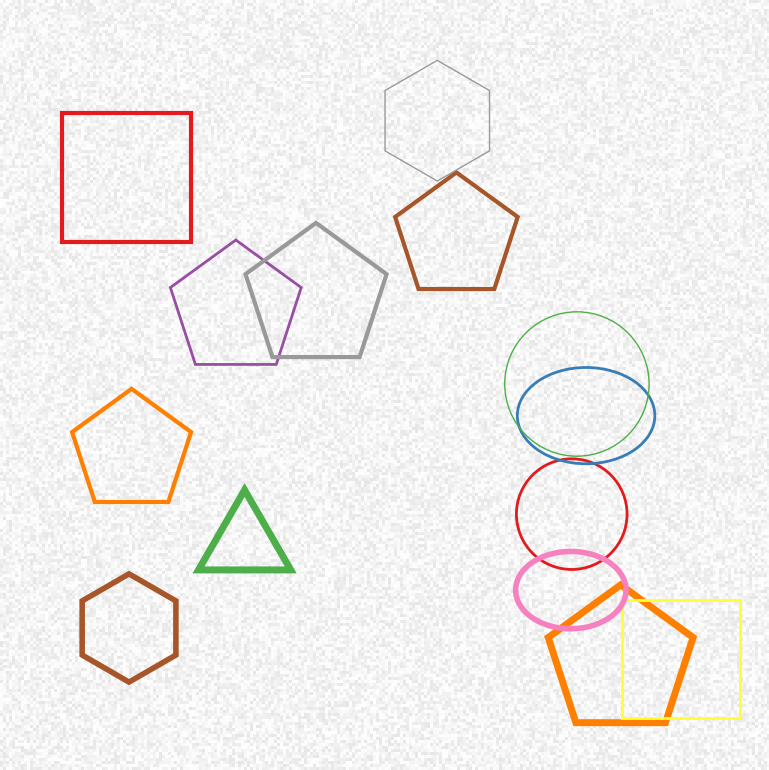[{"shape": "circle", "thickness": 1, "radius": 0.36, "center": [0.743, 0.332]}, {"shape": "square", "thickness": 1.5, "radius": 0.42, "center": [0.164, 0.769]}, {"shape": "oval", "thickness": 1, "radius": 0.45, "center": [0.761, 0.46]}, {"shape": "circle", "thickness": 0.5, "radius": 0.47, "center": [0.749, 0.501]}, {"shape": "triangle", "thickness": 2.5, "radius": 0.35, "center": [0.318, 0.294]}, {"shape": "pentagon", "thickness": 1, "radius": 0.45, "center": [0.306, 0.599]}, {"shape": "pentagon", "thickness": 2.5, "radius": 0.49, "center": [0.806, 0.142]}, {"shape": "pentagon", "thickness": 1.5, "radius": 0.41, "center": [0.171, 0.414]}, {"shape": "square", "thickness": 1, "radius": 0.38, "center": [0.884, 0.145]}, {"shape": "hexagon", "thickness": 2, "radius": 0.35, "center": [0.168, 0.184]}, {"shape": "pentagon", "thickness": 1.5, "radius": 0.42, "center": [0.593, 0.692]}, {"shape": "oval", "thickness": 2, "radius": 0.36, "center": [0.741, 0.234]}, {"shape": "hexagon", "thickness": 0.5, "radius": 0.39, "center": [0.568, 0.843]}, {"shape": "pentagon", "thickness": 1.5, "radius": 0.48, "center": [0.41, 0.614]}]